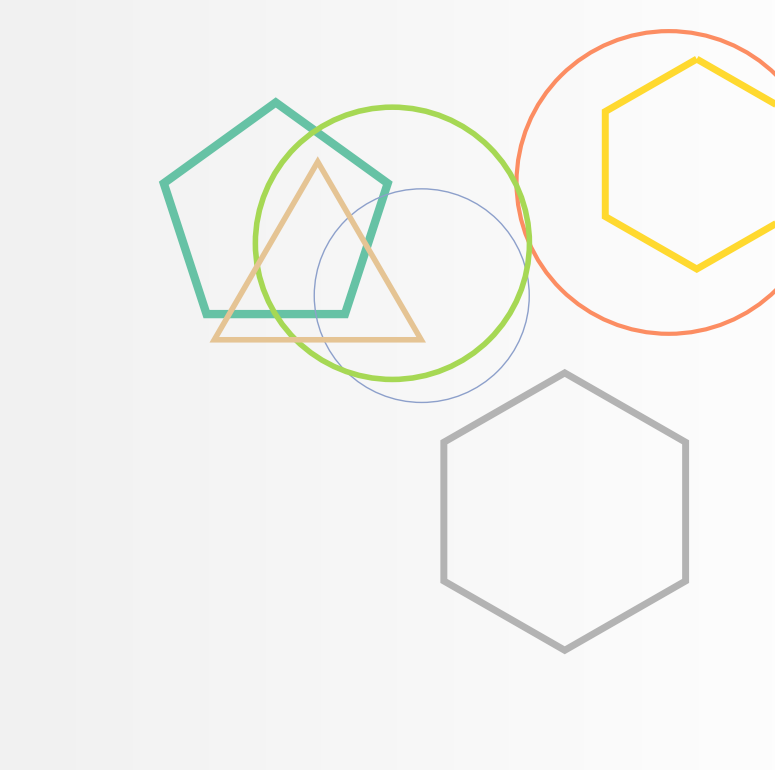[{"shape": "pentagon", "thickness": 3, "radius": 0.76, "center": [0.356, 0.715]}, {"shape": "circle", "thickness": 1.5, "radius": 0.98, "center": [0.863, 0.763]}, {"shape": "circle", "thickness": 0.5, "radius": 0.69, "center": [0.544, 0.616]}, {"shape": "circle", "thickness": 2, "radius": 0.88, "center": [0.506, 0.684]}, {"shape": "hexagon", "thickness": 2.5, "radius": 0.68, "center": [0.899, 0.787]}, {"shape": "triangle", "thickness": 2, "radius": 0.77, "center": [0.41, 0.636]}, {"shape": "hexagon", "thickness": 2.5, "radius": 0.9, "center": [0.729, 0.336]}]